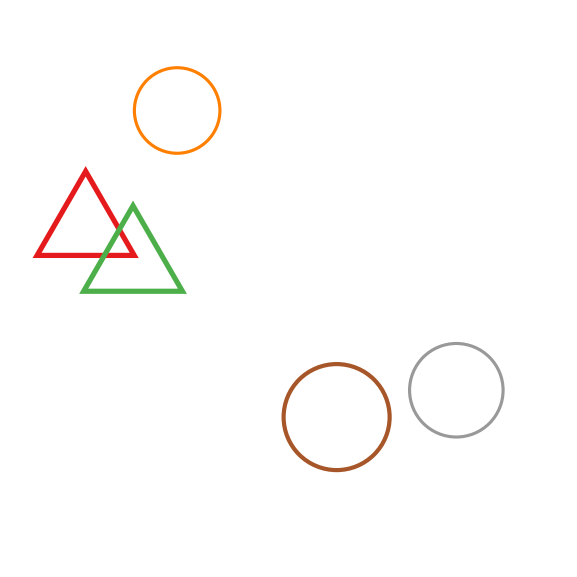[{"shape": "triangle", "thickness": 2.5, "radius": 0.49, "center": [0.148, 0.605]}, {"shape": "triangle", "thickness": 2.5, "radius": 0.49, "center": [0.23, 0.544]}, {"shape": "circle", "thickness": 1.5, "radius": 0.37, "center": [0.307, 0.808]}, {"shape": "circle", "thickness": 2, "radius": 0.46, "center": [0.583, 0.277]}, {"shape": "circle", "thickness": 1.5, "radius": 0.4, "center": [0.79, 0.323]}]